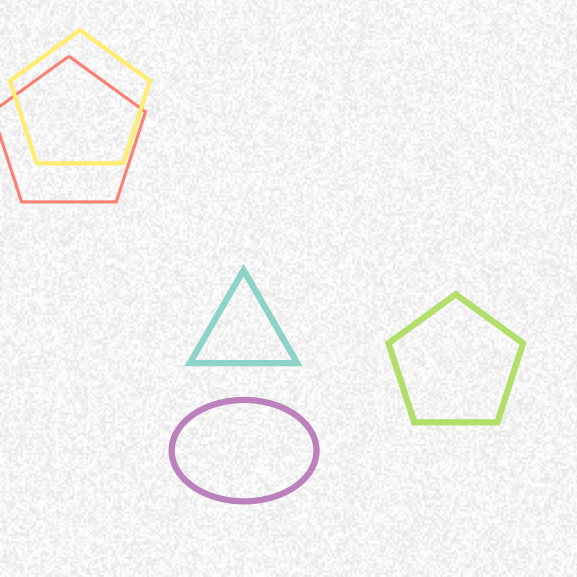[{"shape": "triangle", "thickness": 3, "radius": 0.54, "center": [0.422, 0.424]}, {"shape": "pentagon", "thickness": 1.5, "radius": 0.7, "center": [0.119, 0.762]}, {"shape": "pentagon", "thickness": 3, "radius": 0.61, "center": [0.789, 0.367]}, {"shape": "oval", "thickness": 3, "radius": 0.63, "center": [0.423, 0.219]}, {"shape": "pentagon", "thickness": 2, "radius": 0.64, "center": [0.138, 0.82]}]